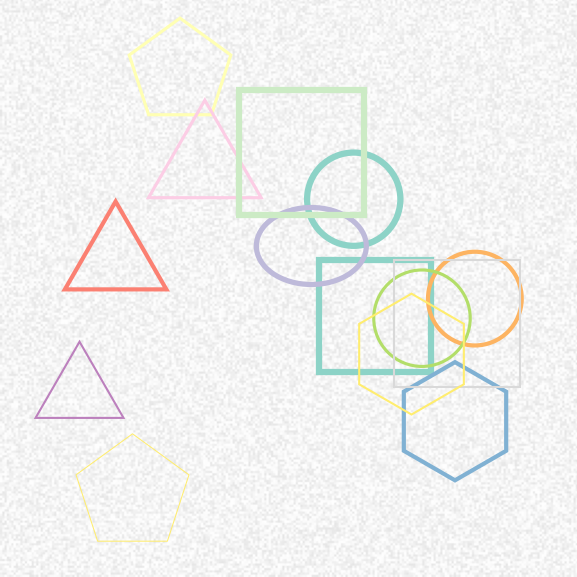[{"shape": "circle", "thickness": 3, "radius": 0.4, "center": [0.613, 0.654]}, {"shape": "square", "thickness": 3, "radius": 0.49, "center": [0.649, 0.452]}, {"shape": "pentagon", "thickness": 1.5, "radius": 0.46, "center": [0.312, 0.875]}, {"shape": "oval", "thickness": 2.5, "radius": 0.48, "center": [0.539, 0.573]}, {"shape": "triangle", "thickness": 2, "radius": 0.51, "center": [0.2, 0.549]}, {"shape": "hexagon", "thickness": 2, "radius": 0.51, "center": [0.788, 0.27]}, {"shape": "circle", "thickness": 2, "radius": 0.41, "center": [0.822, 0.482]}, {"shape": "circle", "thickness": 1.5, "radius": 0.42, "center": [0.731, 0.448]}, {"shape": "triangle", "thickness": 1.5, "radius": 0.56, "center": [0.355, 0.713]}, {"shape": "square", "thickness": 1, "radius": 0.55, "center": [0.791, 0.438]}, {"shape": "triangle", "thickness": 1, "radius": 0.44, "center": [0.138, 0.319]}, {"shape": "square", "thickness": 3, "radius": 0.54, "center": [0.523, 0.735]}, {"shape": "pentagon", "thickness": 0.5, "radius": 0.51, "center": [0.229, 0.145]}, {"shape": "hexagon", "thickness": 1, "radius": 0.52, "center": [0.713, 0.386]}]